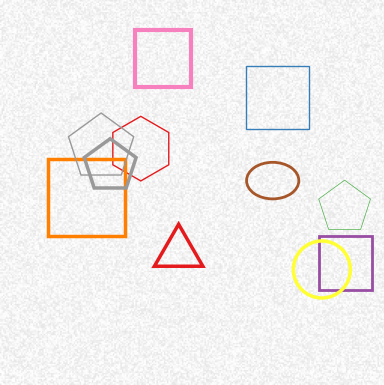[{"shape": "triangle", "thickness": 2.5, "radius": 0.36, "center": [0.464, 0.345]}, {"shape": "hexagon", "thickness": 1, "radius": 0.42, "center": [0.366, 0.614]}, {"shape": "square", "thickness": 1, "radius": 0.41, "center": [0.721, 0.746]}, {"shape": "pentagon", "thickness": 0.5, "radius": 0.35, "center": [0.895, 0.461]}, {"shape": "square", "thickness": 2, "radius": 0.34, "center": [0.898, 0.317]}, {"shape": "square", "thickness": 2.5, "radius": 0.5, "center": [0.226, 0.488]}, {"shape": "circle", "thickness": 2.5, "radius": 0.37, "center": [0.836, 0.3]}, {"shape": "oval", "thickness": 2, "radius": 0.34, "center": [0.708, 0.531]}, {"shape": "square", "thickness": 3, "radius": 0.37, "center": [0.423, 0.847]}, {"shape": "pentagon", "thickness": 1, "radius": 0.45, "center": [0.263, 0.617]}, {"shape": "pentagon", "thickness": 2.5, "radius": 0.35, "center": [0.286, 0.569]}]